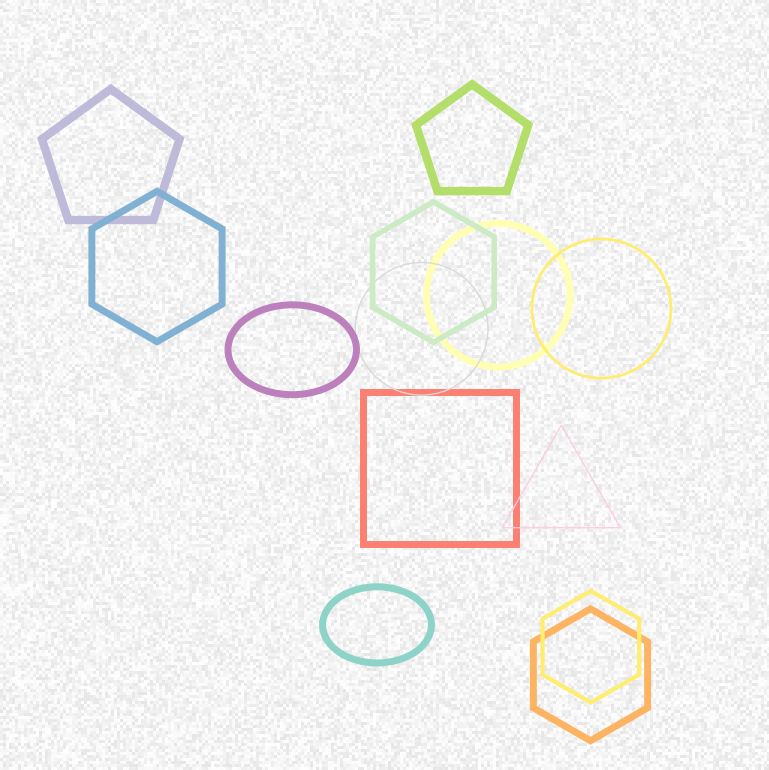[{"shape": "oval", "thickness": 2.5, "radius": 0.35, "center": [0.49, 0.188]}, {"shape": "circle", "thickness": 2.5, "radius": 0.47, "center": [0.647, 0.617]}, {"shape": "pentagon", "thickness": 3, "radius": 0.47, "center": [0.144, 0.79]}, {"shape": "square", "thickness": 2.5, "radius": 0.5, "center": [0.571, 0.392]}, {"shape": "hexagon", "thickness": 2.5, "radius": 0.49, "center": [0.204, 0.654]}, {"shape": "hexagon", "thickness": 2.5, "radius": 0.43, "center": [0.767, 0.124]}, {"shape": "pentagon", "thickness": 3, "radius": 0.38, "center": [0.613, 0.814]}, {"shape": "triangle", "thickness": 0.5, "radius": 0.44, "center": [0.729, 0.359]}, {"shape": "circle", "thickness": 0.5, "radius": 0.43, "center": [0.548, 0.573]}, {"shape": "oval", "thickness": 2.5, "radius": 0.42, "center": [0.38, 0.546]}, {"shape": "hexagon", "thickness": 2, "radius": 0.46, "center": [0.563, 0.647]}, {"shape": "circle", "thickness": 1, "radius": 0.45, "center": [0.781, 0.599]}, {"shape": "hexagon", "thickness": 1.5, "radius": 0.36, "center": [0.767, 0.16]}]